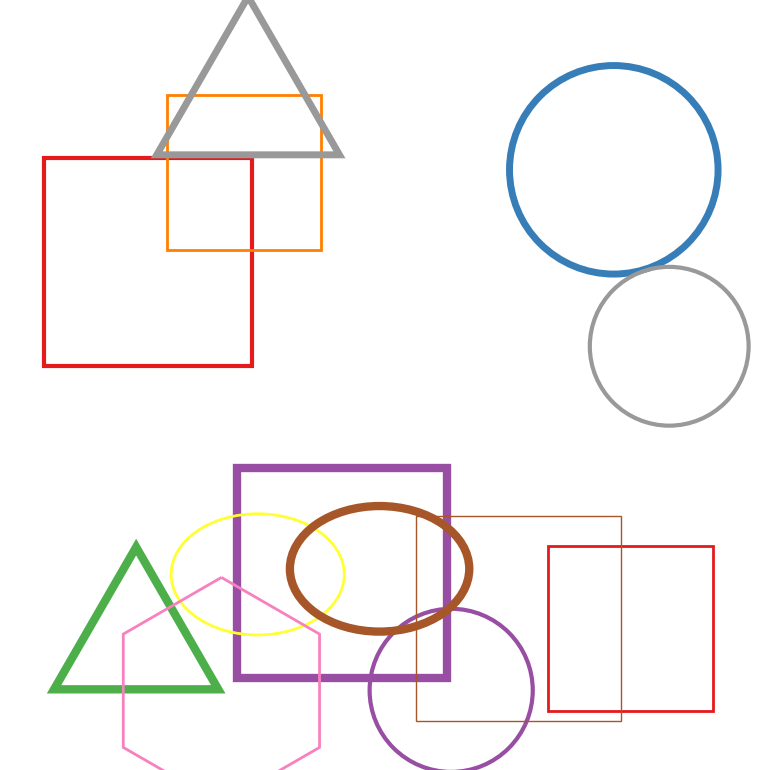[{"shape": "square", "thickness": 1, "radius": 0.54, "center": [0.819, 0.183]}, {"shape": "square", "thickness": 1.5, "radius": 0.67, "center": [0.192, 0.66]}, {"shape": "circle", "thickness": 2.5, "radius": 0.68, "center": [0.797, 0.779]}, {"shape": "triangle", "thickness": 3, "radius": 0.62, "center": [0.177, 0.166]}, {"shape": "circle", "thickness": 1.5, "radius": 0.53, "center": [0.586, 0.103]}, {"shape": "square", "thickness": 3, "radius": 0.68, "center": [0.444, 0.256]}, {"shape": "square", "thickness": 1, "radius": 0.5, "center": [0.317, 0.776]}, {"shape": "oval", "thickness": 1, "radius": 0.56, "center": [0.335, 0.254]}, {"shape": "oval", "thickness": 3, "radius": 0.58, "center": [0.493, 0.261]}, {"shape": "square", "thickness": 0.5, "radius": 0.67, "center": [0.673, 0.197]}, {"shape": "hexagon", "thickness": 1, "radius": 0.74, "center": [0.288, 0.103]}, {"shape": "circle", "thickness": 1.5, "radius": 0.52, "center": [0.869, 0.55]}, {"shape": "triangle", "thickness": 2.5, "radius": 0.68, "center": [0.322, 0.867]}]